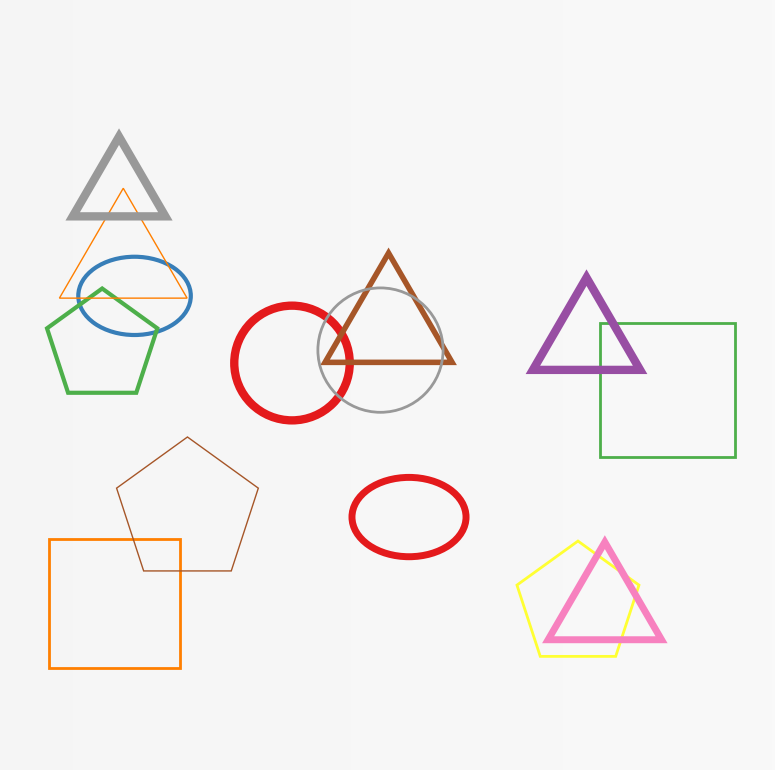[{"shape": "oval", "thickness": 2.5, "radius": 0.37, "center": [0.528, 0.328]}, {"shape": "circle", "thickness": 3, "radius": 0.37, "center": [0.377, 0.529]}, {"shape": "oval", "thickness": 1.5, "radius": 0.36, "center": [0.174, 0.616]}, {"shape": "square", "thickness": 1, "radius": 0.44, "center": [0.862, 0.494]}, {"shape": "pentagon", "thickness": 1.5, "radius": 0.37, "center": [0.132, 0.55]}, {"shape": "triangle", "thickness": 3, "radius": 0.4, "center": [0.757, 0.56]}, {"shape": "triangle", "thickness": 0.5, "radius": 0.48, "center": [0.159, 0.66]}, {"shape": "square", "thickness": 1, "radius": 0.42, "center": [0.148, 0.216]}, {"shape": "pentagon", "thickness": 1, "radius": 0.41, "center": [0.746, 0.215]}, {"shape": "triangle", "thickness": 2, "radius": 0.47, "center": [0.501, 0.577]}, {"shape": "pentagon", "thickness": 0.5, "radius": 0.48, "center": [0.242, 0.336]}, {"shape": "triangle", "thickness": 2.5, "radius": 0.42, "center": [0.78, 0.211]}, {"shape": "triangle", "thickness": 3, "radius": 0.35, "center": [0.154, 0.754]}, {"shape": "circle", "thickness": 1, "radius": 0.4, "center": [0.491, 0.545]}]